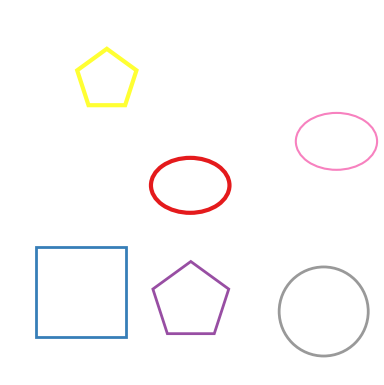[{"shape": "oval", "thickness": 3, "radius": 0.51, "center": [0.494, 0.519]}, {"shape": "square", "thickness": 2, "radius": 0.59, "center": [0.21, 0.242]}, {"shape": "pentagon", "thickness": 2, "radius": 0.52, "center": [0.496, 0.217]}, {"shape": "pentagon", "thickness": 3, "radius": 0.4, "center": [0.277, 0.792]}, {"shape": "oval", "thickness": 1.5, "radius": 0.53, "center": [0.874, 0.633]}, {"shape": "circle", "thickness": 2, "radius": 0.58, "center": [0.841, 0.191]}]